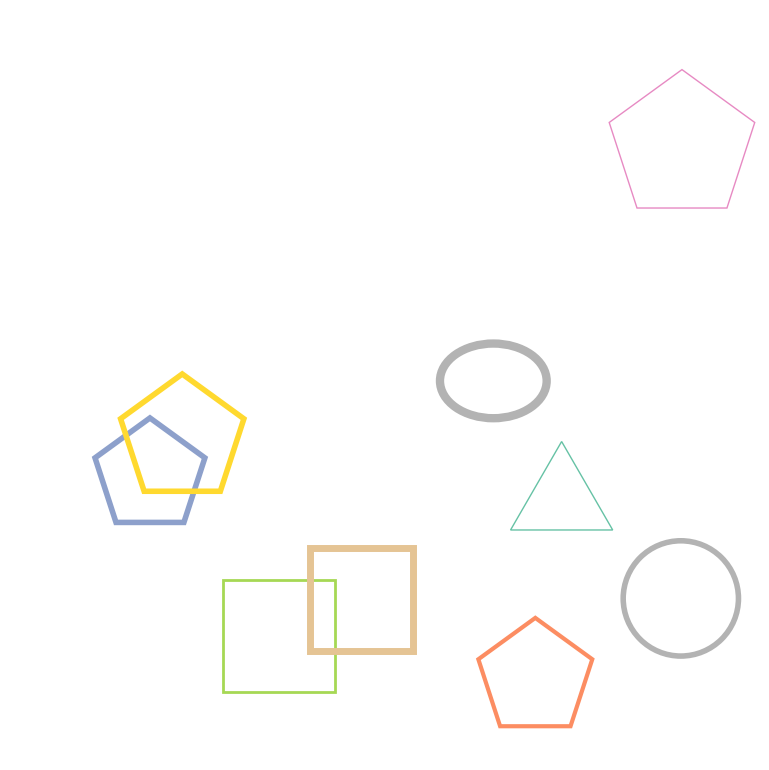[{"shape": "triangle", "thickness": 0.5, "radius": 0.38, "center": [0.729, 0.35]}, {"shape": "pentagon", "thickness": 1.5, "radius": 0.39, "center": [0.695, 0.12]}, {"shape": "pentagon", "thickness": 2, "radius": 0.37, "center": [0.195, 0.382]}, {"shape": "pentagon", "thickness": 0.5, "radius": 0.5, "center": [0.886, 0.81]}, {"shape": "square", "thickness": 1, "radius": 0.36, "center": [0.363, 0.174]}, {"shape": "pentagon", "thickness": 2, "radius": 0.42, "center": [0.237, 0.43]}, {"shape": "square", "thickness": 2.5, "radius": 0.34, "center": [0.469, 0.221]}, {"shape": "circle", "thickness": 2, "radius": 0.37, "center": [0.884, 0.223]}, {"shape": "oval", "thickness": 3, "radius": 0.35, "center": [0.641, 0.505]}]